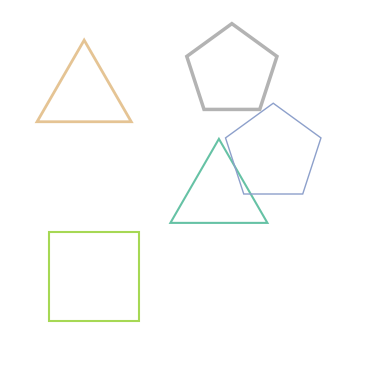[{"shape": "triangle", "thickness": 1.5, "radius": 0.73, "center": [0.569, 0.494]}, {"shape": "pentagon", "thickness": 1, "radius": 0.65, "center": [0.71, 0.602]}, {"shape": "square", "thickness": 1.5, "radius": 0.58, "center": [0.244, 0.282]}, {"shape": "triangle", "thickness": 2, "radius": 0.71, "center": [0.219, 0.754]}, {"shape": "pentagon", "thickness": 2.5, "radius": 0.62, "center": [0.602, 0.815]}]